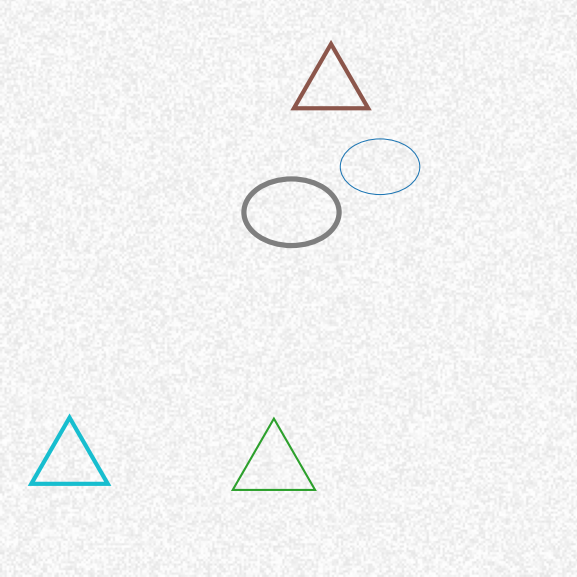[{"shape": "oval", "thickness": 0.5, "radius": 0.34, "center": [0.658, 0.71]}, {"shape": "triangle", "thickness": 1, "radius": 0.41, "center": [0.474, 0.192]}, {"shape": "triangle", "thickness": 2, "radius": 0.37, "center": [0.573, 0.849]}, {"shape": "oval", "thickness": 2.5, "radius": 0.41, "center": [0.505, 0.632]}, {"shape": "triangle", "thickness": 2, "radius": 0.38, "center": [0.12, 0.2]}]